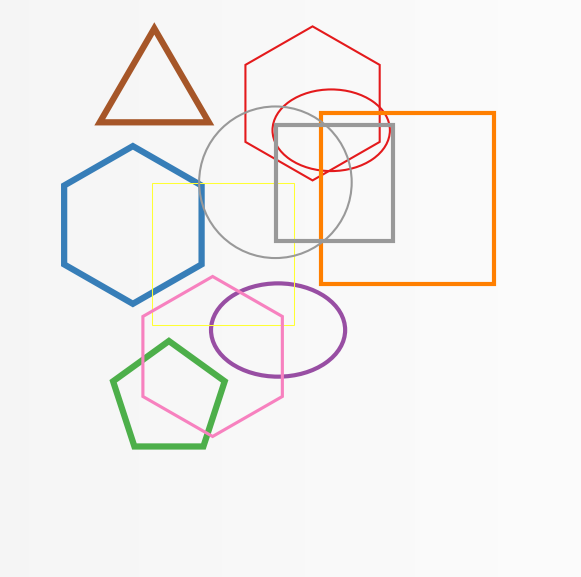[{"shape": "hexagon", "thickness": 1, "radius": 0.67, "center": [0.538, 0.82]}, {"shape": "oval", "thickness": 1, "radius": 0.5, "center": [0.57, 0.774]}, {"shape": "hexagon", "thickness": 3, "radius": 0.68, "center": [0.229, 0.61]}, {"shape": "pentagon", "thickness": 3, "radius": 0.5, "center": [0.291, 0.308]}, {"shape": "oval", "thickness": 2, "radius": 0.58, "center": [0.478, 0.428]}, {"shape": "square", "thickness": 2, "radius": 0.74, "center": [0.701, 0.656]}, {"shape": "square", "thickness": 0.5, "radius": 0.61, "center": [0.384, 0.559]}, {"shape": "triangle", "thickness": 3, "radius": 0.54, "center": [0.265, 0.842]}, {"shape": "hexagon", "thickness": 1.5, "radius": 0.69, "center": [0.366, 0.382]}, {"shape": "circle", "thickness": 1, "radius": 0.66, "center": [0.474, 0.684]}, {"shape": "square", "thickness": 2, "radius": 0.5, "center": [0.576, 0.682]}]